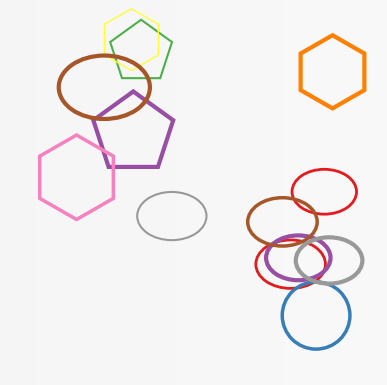[{"shape": "oval", "thickness": 2, "radius": 0.42, "center": [0.837, 0.502]}, {"shape": "oval", "thickness": 2, "radius": 0.45, "center": [0.75, 0.314]}, {"shape": "circle", "thickness": 2.5, "radius": 0.44, "center": [0.816, 0.181]}, {"shape": "pentagon", "thickness": 1.5, "radius": 0.42, "center": [0.364, 0.865]}, {"shape": "oval", "thickness": 3, "radius": 0.42, "center": [0.77, 0.33]}, {"shape": "pentagon", "thickness": 3, "radius": 0.54, "center": [0.344, 0.654]}, {"shape": "hexagon", "thickness": 3, "radius": 0.47, "center": [0.858, 0.813]}, {"shape": "hexagon", "thickness": 1, "radius": 0.4, "center": [0.339, 0.897]}, {"shape": "oval", "thickness": 3, "radius": 0.59, "center": [0.269, 0.773]}, {"shape": "oval", "thickness": 2.5, "radius": 0.45, "center": [0.729, 0.424]}, {"shape": "hexagon", "thickness": 2.5, "radius": 0.55, "center": [0.198, 0.54]}, {"shape": "oval", "thickness": 3, "radius": 0.43, "center": [0.849, 0.323]}, {"shape": "oval", "thickness": 1.5, "radius": 0.45, "center": [0.443, 0.439]}]